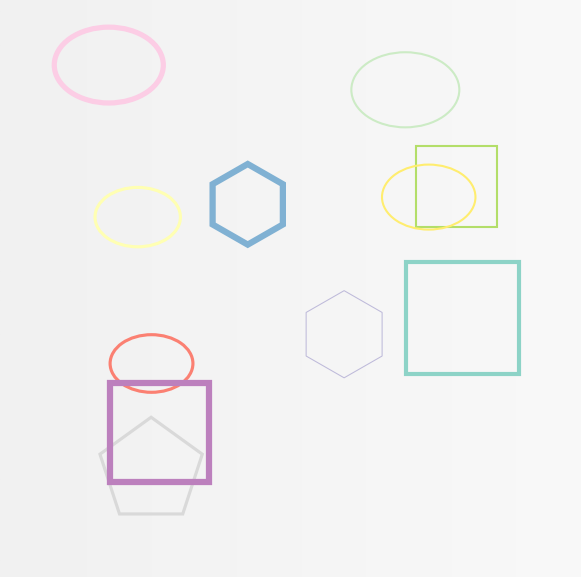[{"shape": "square", "thickness": 2, "radius": 0.49, "center": [0.796, 0.448]}, {"shape": "oval", "thickness": 1.5, "radius": 0.37, "center": [0.237, 0.623]}, {"shape": "hexagon", "thickness": 0.5, "radius": 0.38, "center": [0.592, 0.42]}, {"shape": "oval", "thickness": 1.5, "radius": 0.36, "center": [0.261, 0.37]}, {"shape": "hexagon", "thickness": 3, "radius": 0.35, "center": [0.426, 0.645]}, {"shape": "square", "thickness": 1, "radius": 0.35, "center": [0.786, 0.676]}, {"shape": "oval", "thickness": 2.5, "radius": 0.47, "center": [0.187, 0.886]}, {"shape": "pentagon", "thickness": 1.5, "radius": 0.46, "center": [0.26, 0.184]}, {"shape": "square", "thickness": 3, "radius": 0.43, "center": [0.275, 0.25]}, {"shape": "oval", "thickness": 1, "radius": 0.46, "center": [0.697, 0.844]}, {"shape": "oval", "thickness": 1, "radius": 0.4, "center": [0.738, 0.658]}]